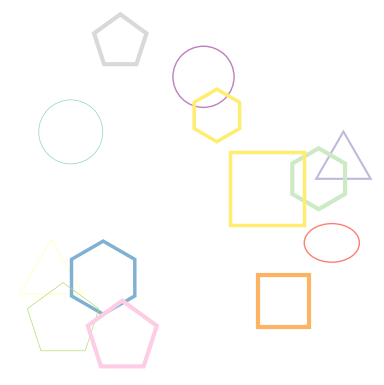[{"shape": "circle", "thickness": 0.5, "radius": 0.42, "center": [0.184, 0.657]}, {"shape": "triangle", "thickness": 0.5, "radius": 0.48, "center": [0.133, 0.284]}, {"shape": "triangle", "thickness": 1.5, "radius": 0.41, "center": [0.892, 0.576]}, {"shape": "oval", "thickness": 1, "radius": 0.36, "center": [0.862, 0.369]}, {"shape": "hexagon", "thickness": 2.5, "radius": 0.47, "center": [0.268, 0.279]}, {"shape": "square", "thickness": 3, "radius": 0.34, "center": [0.736, 0.219]}, {"shape": "pentagon", "thickness": 0.5, "radius": 0.49, "center": [0.164, 0.168]}, {"shape": "pentagon", "thickness": 3, "radius": 0.47, "center": [0.318, 0.125]}, {"shape": "pentagon", "thickness": 3, "radius": 0.36, "center": [0.312, 0.891]}, {"shape": "circle", "thickness": 1, "radius": 0.4, "center": [0.529, 0.801]}, {"shape": "hexagon", "thickness": 3, "radius": 0.4, "center": [0.828, 0.536]}, {"shape": "square", "thickness": 2.5, "radius": 0.48, "center": [0.693, 0.51]}, {"shape": "hexagon", "thickness": 2.5, "radius": 0.34, "center": [0.563, 0.7]}]